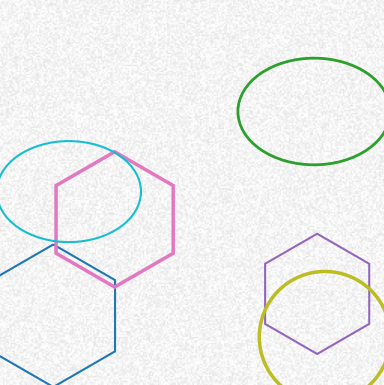[{"shape": "hexagon", "thickness": 1.5, "radius": 0.93, "center": [0.138, 0.18]}, {"shape": "oval", "thickness": 2, "radius": 0.99, "center": [0.816, 0.71]}, {"shape": "hexagon", "thickness": 1.5, "radius": 0.78, "center": [0.824, 0.237]}, {"shape": "hexagon", "thickness": 2.5, "radius": 0.88, "center": [0.298, 0.43]}, {"shape": "circle", "thickness": 2.5, "radius": 0.85, "center": [0.844, 0.125]}, {"shape": "oval", "thickness": 1.5, "radius": 0.94, "center": [0.179, 0.502]}]